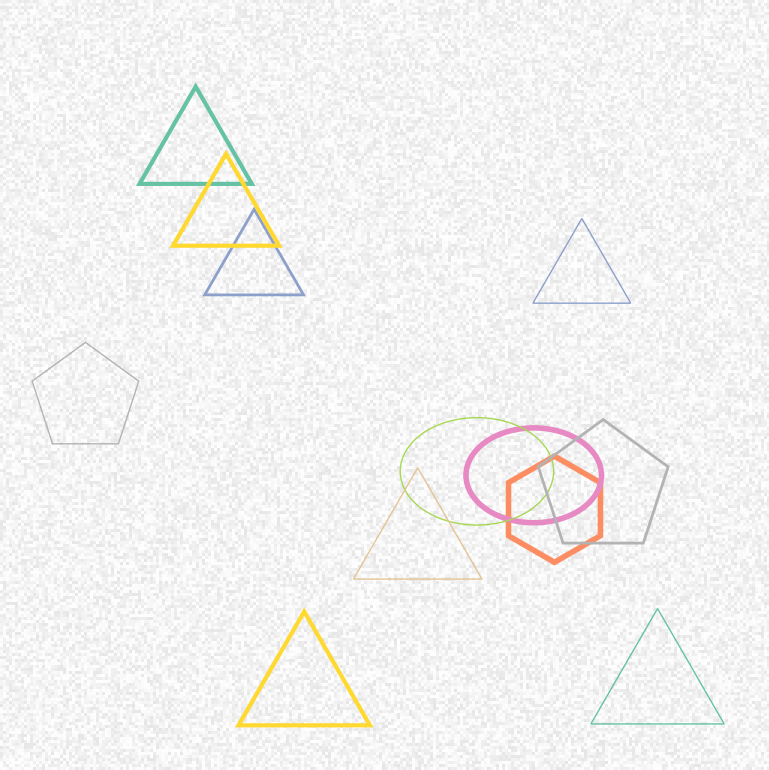[{"shape": "triangle", "thickness": 0.5, "radius": 0.5, "center": [0.854, 0.11]}, {"shape": "triangle", "thickness": 1.5, "radius": 0.42, "center": [0.254, 0.803]}, {"shape": "hexagon", "thickness": 2, "radius": 0.34, "center": [0.72, 0.339]}, {"shape": "triangle", "thickness": 0.5, "radius": 0.37, "center": [0.756, 0.643]}, {"shape": "triangle", "thickness": 1, "radius": 0.37, "center": [0.33, 0.654]}, {"shape": "oval", "thickness": 2, "radius": 0.44, "center": [0.693, 0.383]}, {"shape": "oval", "thickness": 0.5, "radius": 0.5, "center": [0.619, 0.388]}, {"shape": "triangle", "thickness": 1.5, "radius": 0.4, "center": [0.294, 0.721]}, {"shape": "triangle", "thickness": 1.5, "radius": 0.49, "center": [0.395, 0.107]}, {"shape": "triangle", "thickness": 0.5, "radius": 0.48, "center": [0.542, 0.296]}, {"shape": "pentagon", "thickness": 1, "radius": 0.44, "center": [0.783, 0.366]}, {"shape": "pentagon", "thickness": 0.5, "radius": 0.36, "center": [0.111, 0.483]}]